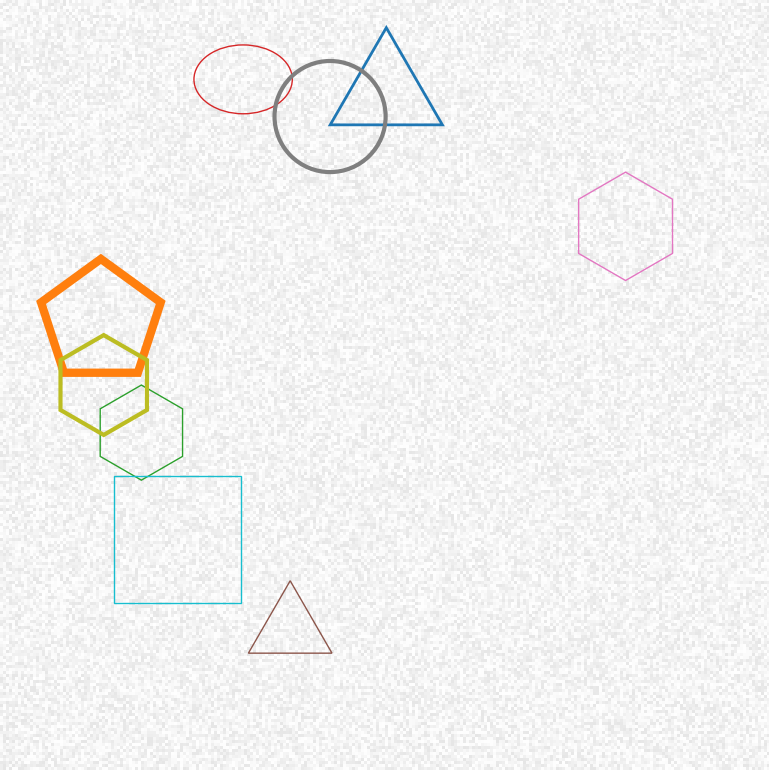[{"shape": "triangle", "thickness": 1, "radius": 0.42, "center": [0.502, 0.88]}, {"shape": "pentagon", "thickness": 3, "radius": 0.41, "center": [0.131, 0.582]}, {"shape": "hexagon", "thickness": 0.5, "radius": 0.31, "center": [0.184, 0.438]}, {"shape": "oval", "thickness": 0.5, "radius": 0.32, "center": [0.316, 0.897]}, {"shape": "triangle", "thickness": 0.5, "radius": 0.31, "center": [0.377, 0.183]}, {"shape": "hexagon", "thickness": 0.5, "radius": 0.35, "center": [0.812, 0.706]}, {"shape": "circle", "thickness": 1.5, "radius": 0.36, "center": [0.429, 0.849]}, {"shape": "hexagon", "thickness": 1.5, "radius": 0.32, "center": [0.135, 0.5]}, {"shape": "square", "thickness": 0.5, "radius": 0.41, "center": [0.231, 0.3]}]